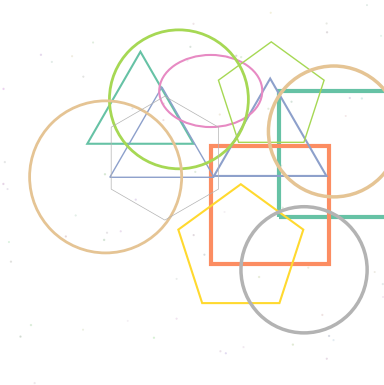[{"shape": "triangle", "thickness": 1.5, "radius": 0.8, "center": [0.365, 0.706]}, {"shape": "square", "thickness": 3, "radius": 0.82, "center": [0.889, 0.601]}, {"shape": "square", "thickness": 3, "radius": 0.77, "center": [0.702, 0.468]}, {"shape": "triangle", "thickness": 1.5, "radius": 0.84, "center": [0.702, 0.627]}, {"shape": "triangle", "thickness": 1, "radius": 0.78, "center": [0.421, 0.618]}, {"shape": "oval", "thickness": 1.5, "radius": 0.67, "center": [0.547, 0.764]}, {"shape": "circle", "thickness": 2, "radius": 0.9, "center": [0.465, 0.742]}, {"shape": "pentagon", "thickness": 1, "radius": 0.72, "center": [0.705, 0.747]}, {"shape": "pentagon", "thickness": 1.5, "radius": 0.85, "center": [0.625, 0.351]}, {"shape": "circle", "thickness": 2.5, "radius": 0.85, "center": [0.867, 0.659]}, {"shape": "circle", "thickness": 2, "radius": 0.99, "center": [0.274, 0.541]}, {"shape": "hexagon", "thickness": 0.5, "radius": 0.8, "center": [0.428, 0.589]}, {"shape": "circle", "thickness": 2.5, "radius": 0.82, "center": [0.79, 0.299]}]